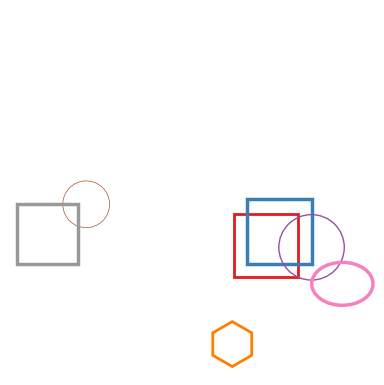[{"shape": "square", "thickness": 2, "radius": 0.41, "center": [0.691, 0.363]}, {"shape": "square", "thickness": 2.5, "radius": 0.42, "center": [0.725, 0.398]}, {"shape": "circle", "thickness": 1, "radius": 0.42, "center": [0.809, 0.358]}, {"shape": "hexagon", "thickness": 2, "radius": 0.29, "center": [0.603, 0.106]}, {"shape": "circle", "thickness": 0.5, "radius": 0.3, "center": [0.224, 0.469]}, {"shape": "oval", "thickness": 2.5, "radius": 0.4, "center": [0.889, 0.263]}, {"shape": "square", "thickness": 2.5, "radius": 0.39, "center": [0.123, 0.392]}]